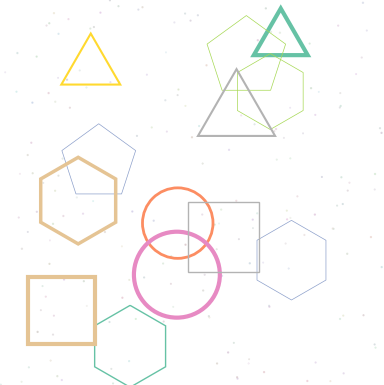[{"shape": "hexagon", "thickness": 1, "radius": 0.53, "center": [0.338, 0.1]}, {"shape": "triangle", "thickness": 3, "radius": 0.4, "center": [0.729, 0.897]}, {"shape": "circle", "thickness": 2, "radius": 0.46, "center": [0.462, 0.42]}, {"shape": "pentagon", "thickness": 0.5, "radius": 0.5, "center": [0.257, 0.578]}, {"shape": "hexagon", "thickness": 0.5, "radius": 0.52, "center": [0.757, 0.324]}, {"shape": "circle", "thickness": 3, "radius": 0.56, "center": [0.459, 0.287]}, {"shape": "pentagon", "thickness": 0.5, "radius": 0.54, "center": [0.64, 0.852]}, {"shape": "hexagon", "thickness": 0.5, "radius": 0.49, "center": [0.702, 0.762]}, {"shape": "triangle", "thickness": 1.5, "radius": 0.44, "center": [0.236, 0.825]}, {"shape": "square", "thickness": 3, "radius": 0.44, "center": [0.159, 0.194]}, {"shape": "hexagon", "thickness": 2.5, "radius": 0.56, "center": [0.203, 0.479]}, {"shape": "square", "thickness": 1, "radius": 0.46, "center": [0.581, 0.384]}, {"shape": "triangle", "thickness": 1.5, "radius": 0.58, "center": [0.614, 0.705]}]